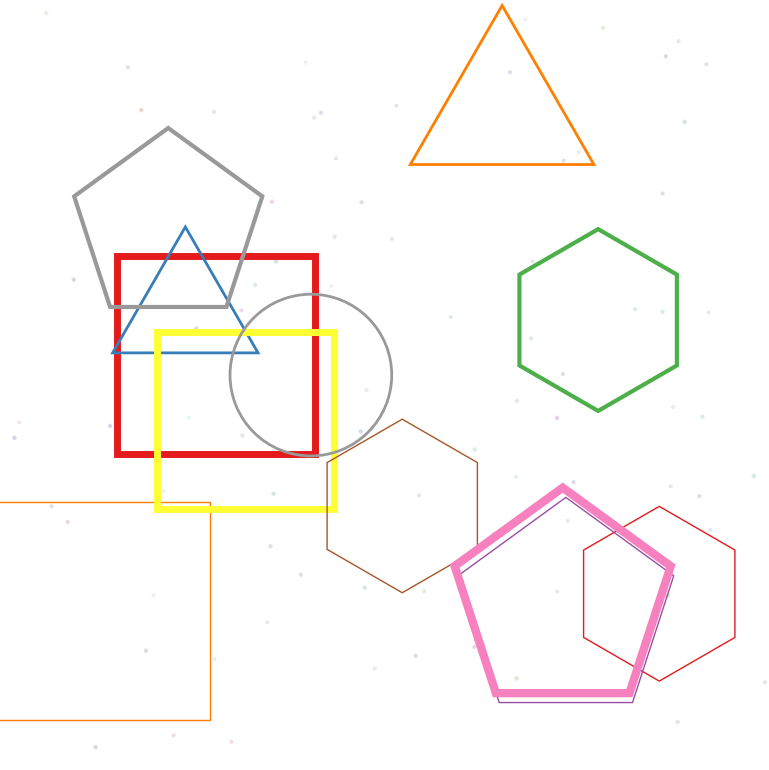[{"shape": "hexagon", "thickness": 0.5, "radius": 0.57, "center": [0.856, 0.229]}, {"shape": "square", "thickness": 2.5, "radius": 0.64, "center": [0.281, 0.539]}, {"shape": "triangle", "thickness": 1, "radius": 0.55, "center": [0.241, 0.596]}, {"shape": "hexagon", "thickness": 1.5, "radius": 0.59, "center": [0.777, 0.584]}, {"shape": "pentagon", "thickness": 0.5, "radius": 0.74, "center": [0.735, 0.207]}, {"shape": "triangle", "thickness": 1, "radius": 0.69, "center": [0.652, 0.855]}, {"shape": "square", "thickness": 0.5, "radius": 0.71, "center": [0.131, 0.207]}, {"shape": "square", "thickness": 2.5, "radius": 0.58, "center": [0.319, 0.454]}, {"shape": "hexagon", "thickness": 0.5, "radius": 0.56, "center": [0.522, 0.343]}, {"shape": "pentagon", "thickness": 3, "radius": 0.74, "center": [0.731, 0.219]}, {"shape": "circle", "thickness": 1, "radius": 0.53, "center": [0.404, 0.513]}, {"shape": "pentagon", "thickness": 1.5, "radius": 0.64, "center": [0.218, 0.705]}]